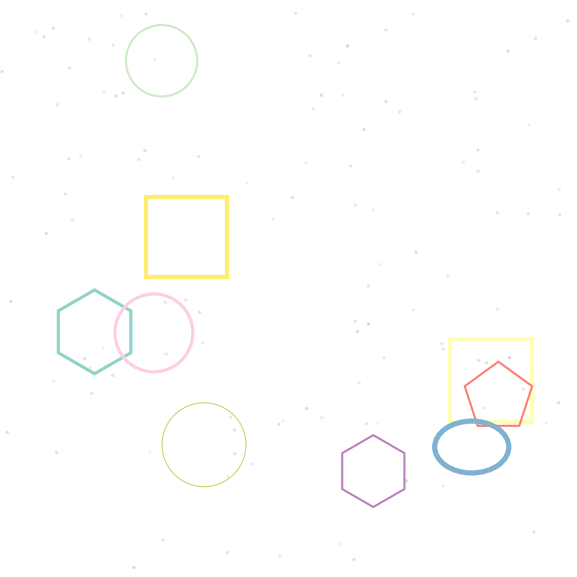[{"shape": "hexagon", "thickness": 1.5, "radius": 0.36, "center": [0.164, 0.425]}, {"shape": "square", "thickness": 2, "radius": 0.36, "center": [0.85, 0.341]}, {"shape": "pentagon", "thickness": 1, "radius": 0.31, "center": [0.863, 0.311]}, {"shape": "oval", "thickness": 2.5, "radius": 0.32, "center": [0.817, 0.225]}, {"shape": "circle", "thickness": 0.5, "radius": 0.36, "center": [0.353, 0.229]}, {"shape": "circle", "thickness": 1.5, "radius": 0.34, "center": [0.266, 0.423]}, {"shape": "hexagon", "thickness": 1, "radius": 0.31, "center": [0.646, 0.183]}, {"shape": "circle", "thickness": 1, "radius": 0.31, "center": [0.28, 0.894]}, {"shape": "square", "thickness": 2, "radius": 0.35, "center": [0.323, 0.589]}]